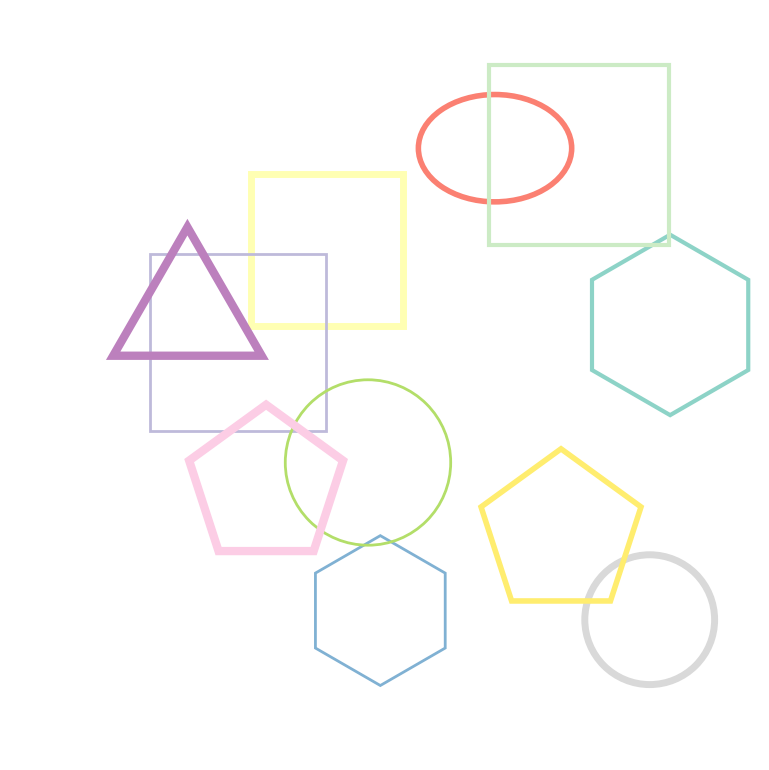[{"shape": "hexagon", "thickness": 1.5, "radius": 0.59, "center": [0.87, 0.578]}, {"shape": "square", "thickness": 2.5, "radius": 0.49, "center": [0.425, 0.675]}, {"shape": "square", "thickness": 1, "radius": 0.57, "center": [0.309, 0.555]}, {"shape": "oval", "thickness": 2, "radius": 0.5, "center": [0.643, 0.808]}, {"shape": "hexagon", "thickness": 1, "radius": 0.49, "center": [0.494, 0.207]}, {"shape": "circle", "thickness": 1, "radius": 0.54, "center": [0.478, 0.399]}, {"shape": "pentagon", "thickness": 3, "radius": 0.53, "center": [0.346, 0.369]}, {"shape": "circle", "thickness": 2.5, "radius": 0.42, "center": [0.844, 0.195]}, {"shape": "triangle", "thickness": 3, "radius": 0.56, "center": [0.243, 0.594]}, {"shape": "square", "thickness": 1.5, "radius": 0.58, "center": [0.752, 0.799]}, {"shape": "pentagon", "thickness": 2, "radius": 0.55, "center": [0.729, 0.308]}]